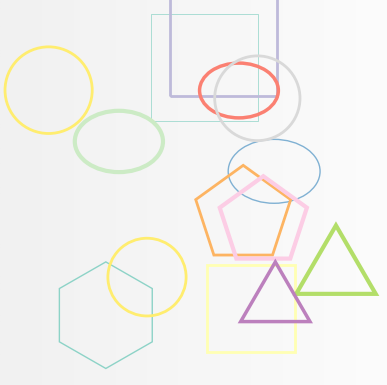[{"shape": "square", "thickness": 0.5, "radius": 0.69, "center": [0.528, 0.825]}, {"shape": "hexagon", "thickness": 1, "radius": 0.69, "center": [0.273, 0.181]}, {"shape": "square", "thickness": 2, "radius": 0.57, "center": [0.648, 0.198]}, {"shape": "square", "thickness": 2, "radius": 0.69, "center": [0.576, 0.888]}, {"shape": "oval", "thickness": 2.5, "radius": 0.51, "center": [0.617, 0.765]}, {"shape": "oval", "thickness": 1, "radius": 0.59, "center": [0.707, 0.555]}, {"shape": "pentagon", "thickness": 2, "radius": 0.64, "center": [0.628, 0.442]}, {"shape": "triangle", "thickness": 3, "radius": 0.59, "center": [0.867, 0.296]}, {"shape": "pentagon", "thickness": 3, "radius": 0.59, "center": [0.68, 0.424]}, {"shape": "circle", "thickness": 2, "radius": 0.55, "center": [0.664, 0.745]}, {"shape": "triangle", "thickness": 2.5, "radius": 0.52, "center": [0.711, 0.216]}, {"shape": "oval", "thickness": 3, "radius": 0.57, "center": [0.307, 0.633]}, {"shape": "circle", "thickness": 2, "radius": 0.56, "center": [0.125, 0.766]}, {"shape": "circle", "thickness": 2, "radius": 0.5, "center": [0.379, 0.28]}]